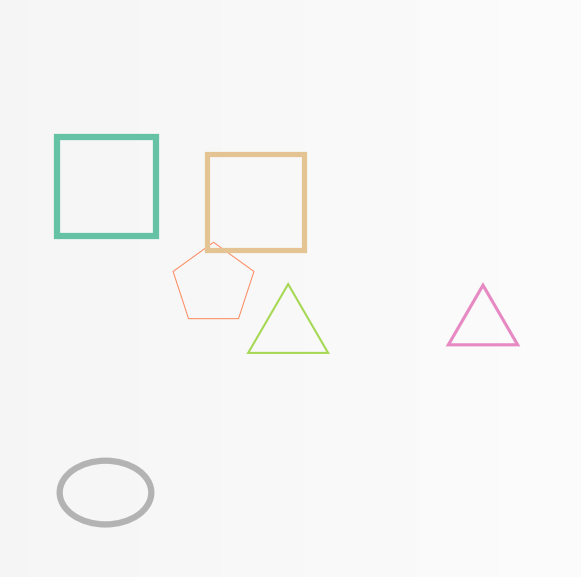[{"shape": "square", "thickness": 3, "radius": 0.43, "center": [0.184, 0.676]}, {"shape": "pentagon", "thickness": 0.5, "radius": 0.37, "center": [0.367, 0.506]}, {"shape": "triangle", "thickness": 1.5, "radius": 0.34, "center": [0.831, 0.436]}, {"shape": "triangle", "thickness": 1, "radius": 0.4, "center": [0.496, 0.428]}, {"shape": "square", "thickness": 2.5, "radius": 0.41, "center": [0.439, 0.649]}, {"shape": "oval", "thickness": 3, "radius": 0.39, "center": [0.181, 0.146]}]